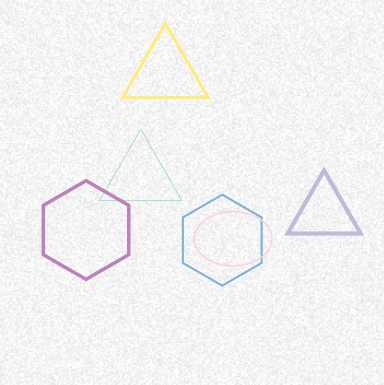[{"shape": "triangle", "thickness": 0.5, "radius": 0.62, "center": [0.366, 0.541]}, {"shape": "triangle", "thickness": 3, "radius": 0.55, "center": [0.842, 0.448]}, {"shape": "hexagon", "thickness": 1.5, "radius": 0.59, "center": [0.577, 0.376]}, {"shape": "oval", "thickness": 1, "radius": 0.5, "center": [0.605, 0.38]}, {"shape": "hexagon", "thickness": 2.5, "radius": 0.64, "center": [0.223, 0.403]}, {"shape": "triangle", "thickness": 2, "radius": 0.64, "center": [0.429, 0.811]}]